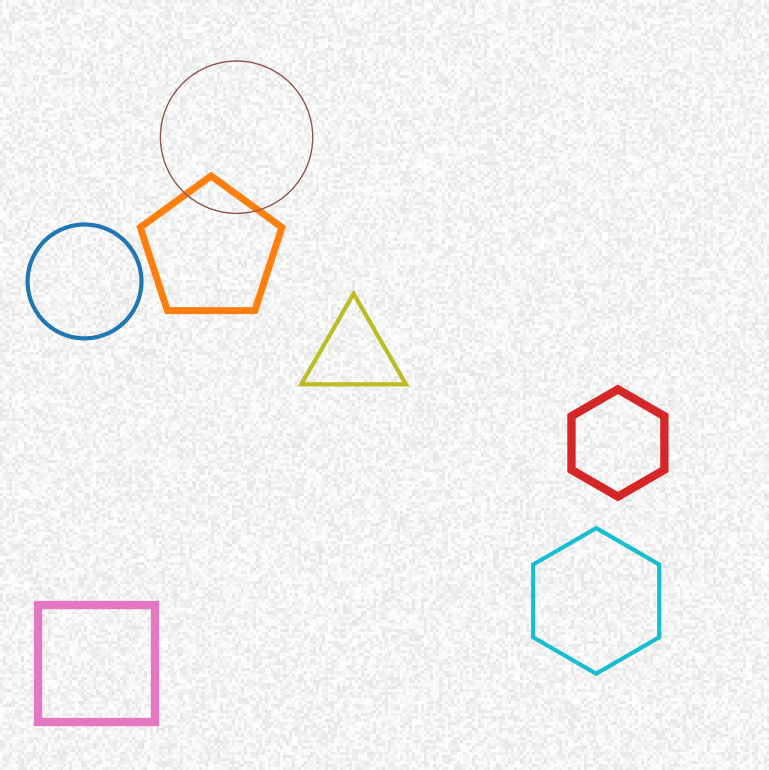[{"shape": "circle", "thickness": 1.5, "radius": 0.37, "center": [0.11, 0.635]}, {"shape": "pentagon", "thickness": 2.5, "radius": 0.48, "center": [0.274, 0.675]}, {"shape": "hexagon", "thickness": 3, "radius": 0.35, "center": [0.802, 0.425]}, {"shape": "circle", "thickness": 0.5, "radius": 0.49, "center": [0.307, 0.822]}, {"shape": "square", "thickness": 3, "radius": 0.38, "center": [0.126, 0.139]}, {"shape": "triangle", "thickness": 1.5, "radius": 0.39, "center": [0.459, 0.54]}, {"shape": "hexagon", "thickness": 1.5, "radius": 0.47, "center": [0.774, 0.22]}]